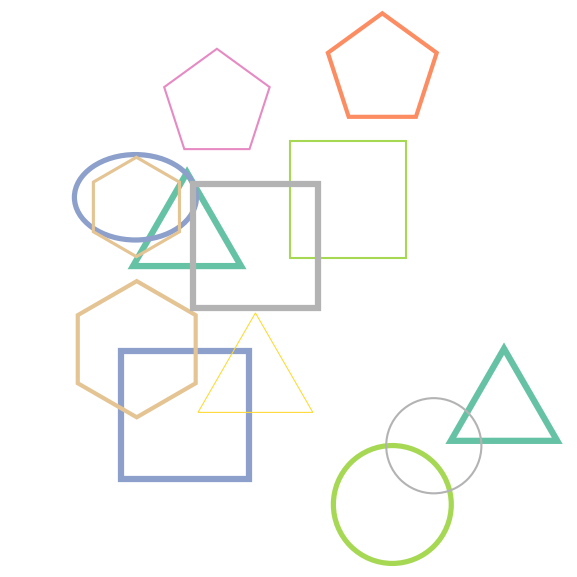[{"shape": "triangle", "thickness": 3, "radius": 0.53, "center": [0.873, 0.289]}, {"shape": "triangle", "thickness": 3, "radius": 0.54, "center": [0.324, 0.592]}, {"shape": "pentagon", "thickness": 2, "radius": 0.5, "center": [0.662, 0.877]}, {"shape": "square", "thickness": 3, "radius": 0.55, "center": [0.32, 0.281]}, {"shape": "oval", "thickness": 2.5, "radius": 0.53, "center": [0.235, 0.658]}, {"shape": "pentagon", "thickness": 1, "radius": 0.48, "center": [0.376, 0.819]}, {"shape": "circle", "thickness": 2.5, "radius": 0.51, "center": [0.679, 0.126]}, {"shape": "square", "thickness": 1, "radius": 0.5, "center": [0.603, 0.654]}, {"shape": "triangle", "thickness": 0.5, "radius": 0.57, "center": [0.442, 0.342]}, {"shape": "hexagon", "thickness": 2, "radius": 0.59, "center": [0.237, 0.394]}, {"shape": "hexagon", "thickness": 1.5, "radius": 0.43, "center": [0.236, 0.641]}, {"shape": "circle", "thickness": 1, "radius": 0.41, "center": [0.751, 0.227]}, {"shape": "square", "thickness": 3, "radius": 0.54, "center": [0.442, 0.573]}]